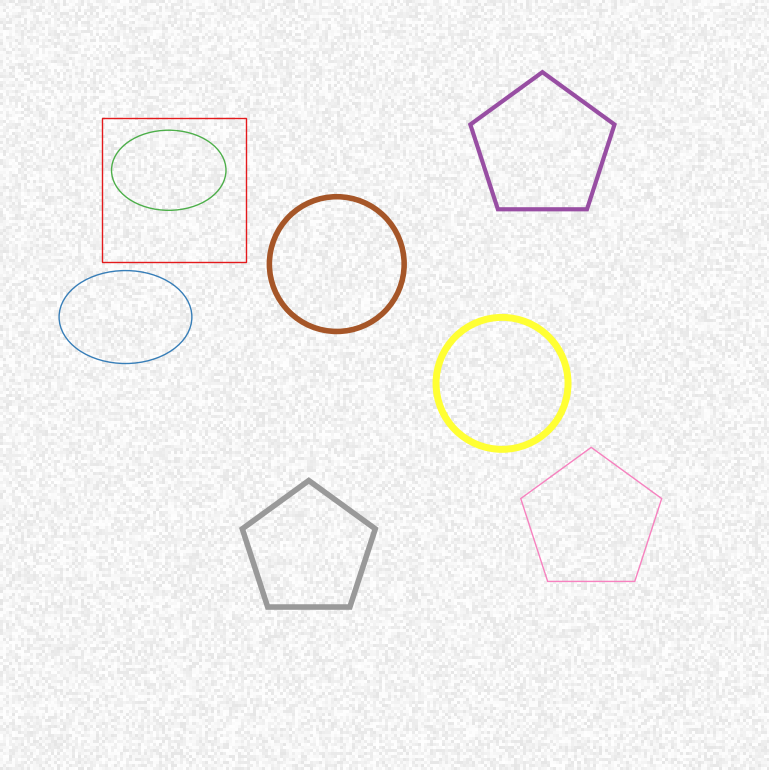[{"shape": "square", "thickness": 0.5, "radius": 0.47, "center": [0.226, 0.754]}, {"shape": "oval", "thickness": 0.5, "radius": 0.43, "center": [0.163, 0.588]}, {"shape": "oval", "thickness": 0.5, "radius": 0.37, "center": [0.219, 0.779]}, {"shape": "pentagon", "thickness": 1.5, "radius": 0.49, "center": [0.704, 0.808]}, {"shape": "circle", "thickness": 2.5, "radius": 0.43, "center": [0.652, 0.502]}, {"shape": "circle", "thickness": 2, "radius": 0.44, "center": [0.437, 0.657]}, {"shape": "pentagon", "thickness": 0.5, "radius": 0.48, "center": [0.768, 0.323]}, {"shape": "pentagon", "thickness": 2, "radius": 0.45, "center": [0.401, 0.285]}]